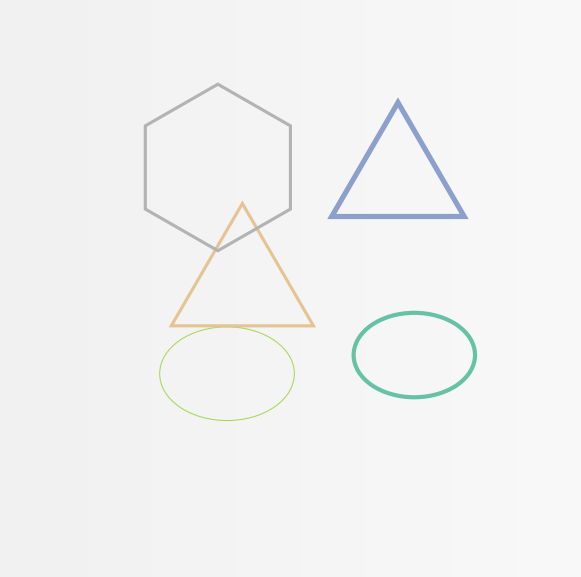[{"shape": "oval", "thickness": 2, "radius": 0.52, "center": [0.713, 0.384]}, {"shape": "triangle", "thickness": 2.5, "radius": 0.66, "center": [0.685, 0.69]}, {"shape": "oval", "thickness": 0.5, "radius": 0.58, "center": [0.391, 0.352]}, {"shape": "triangle", "thickness": 1.5, "radius": 0.71, "center": [0.417, 0.506]}, {"shape": "hexagon", "thickness": 1.5, "radius": 0.72, "center": [0.375, 0.709]}]